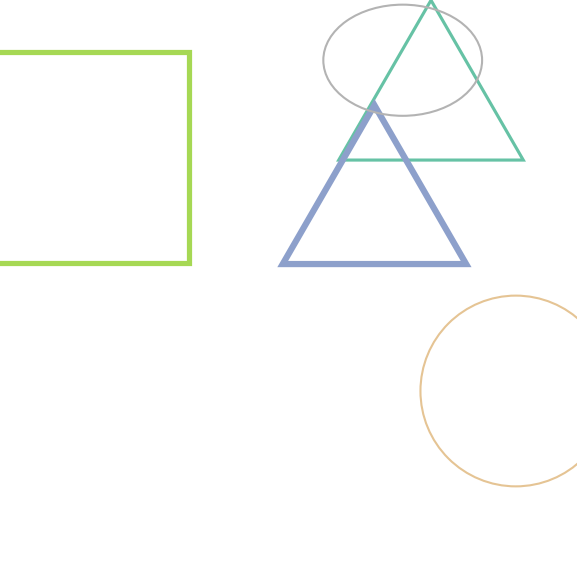[{"shape": "triangle", "thickness": 1.5, "radius": 0.92, "center": [0.746, 0.814]}, {"shape": "triangle", "thickness": 3, "radius": 0.92, "center": [0.648, 0.634]}, {"shape": "square", "thickness": 2.5, "radius": 0.91, "center": [0.145, 0.727]}, {"shape": "circle", "thickness": 1, "radius": 0.83, "center": [0.893, 0.322]}, {"shape": "oval", "thickness": 1, "radius": 0.69, "center": [0.697, 0.895]}]